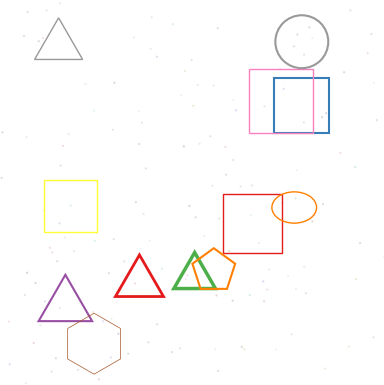[{"shape": "square", "thickness": 1, "radius": 0.38, "center": [0.656, 0.419]}, {"shape": "triangle", "thickness": 2, "radius": 0.36, "center": [0.362, 0.266]}, {"shape": "square", "thickness": 1.5, "radius": 0.36, "center": [0.784, 0.726]}, {"shape": "triangle", "thickness": 2.5, "radius": 0.31, "center": [0.506, 0.282]}, {"shape": "triangle", "thickness": 1.5, "radius": 0.4, "center": [0.17, 0.206]}, {"shape": "oval", "thickness": 1, "radius": 0.29, "center": [0.764, 0.461]}, {"shape": "pentagon", "thickness": 1.5, "radius": 0.29, "center": [0.555, 0.297]}, {"shape": "square", "thickness": 1, "radius": 0.34, "center": [0.183, 0.465]}, {"shape": "hexagon", "thickness": 0.5, "radius": 0.4, "center": [0.244, 0.107]}, {"shape": "square", "thickness": 1, "radius": 0.42, "center": [0.73, 0.737]}, {"shape": "triangle", "thickness": 1, "radius": 0.36, "center": [0.152, 0.882]}, {"shape": "circle", "thickness": 1.5, "radius": 0.34, "center": [0.784, 0.892]}]